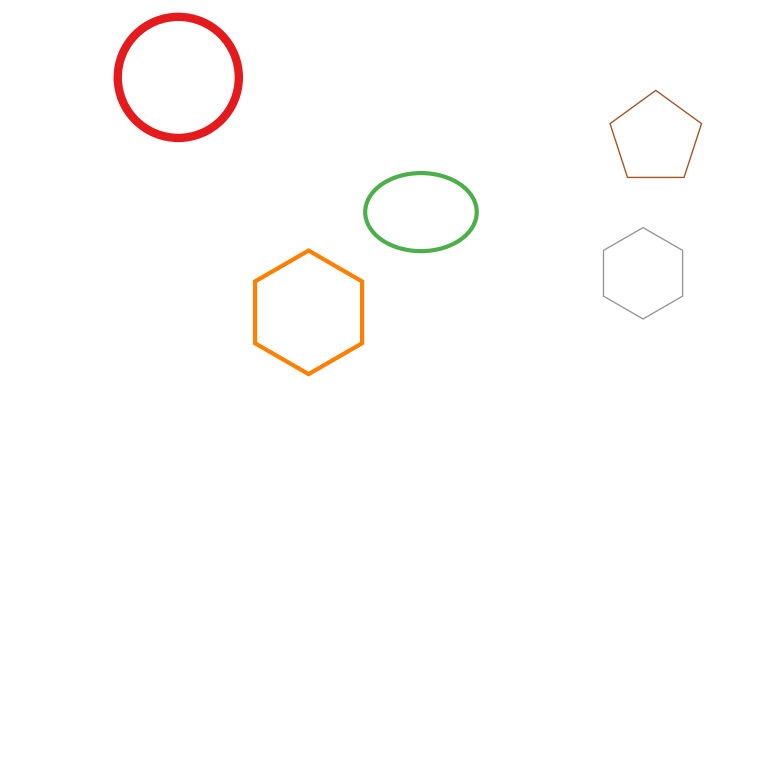[{"shape": "circle", "thickness": 3, "radius": 0.39, "center": [0.232, 0.899]}, {"shape": "oval", "thickness": 1.5, "radius": 0.36, "center": [0.547, 0.725]}, {"shape": "hexagon", "thickness": 1.5, "radius": 0.4, "center": [0.401, 0.594]}, {"shape": "pentagon", "thickness": 0.5, "radius": 0.31, "center": [0.852, 0.82]}, {"shape": "hexagon", "thickness": 0.5, "radius": 0.3, "center": [0.835, 0.645]}]